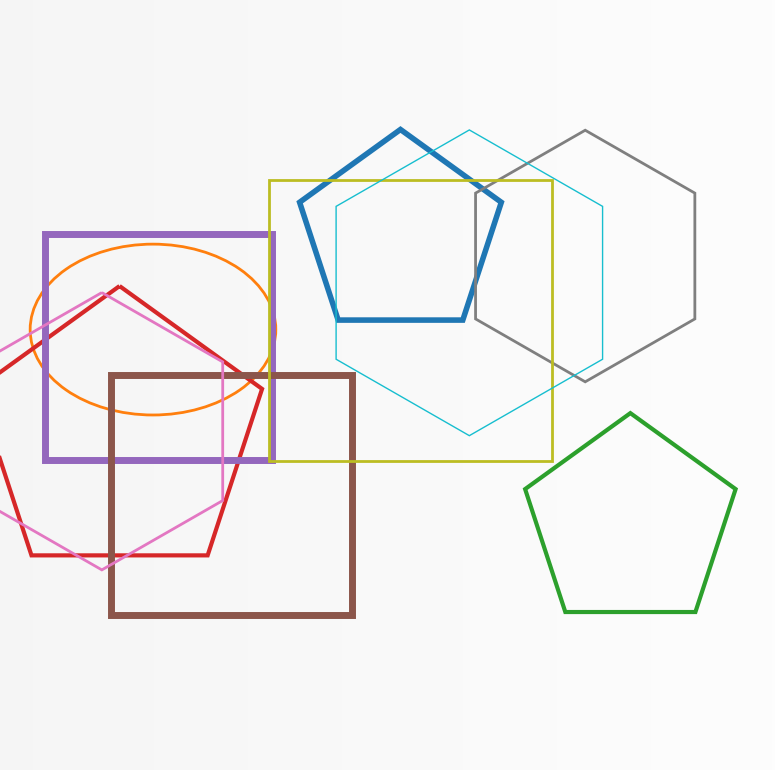[{"shape": "pentagon", "thickness": 2, "radius": 0.68, "center": [0.517, 0.695]}, {"shape": "oval", "thickness": 1, "radius": 0.79, "center": [0.197, 0.572]}, {"shape": "pentagon", "thickness": 1.5, "radius": 0.71, "center": [0.813, 0.321]}, {"shape": "pentagon", "thickness": 1.5, "radius": 0.97, "center": [0.154, 0.435]}, {"shape": "square", "thickness": 2.5, "radius": 0.73, "center": [0.205, 0.549]}, {"shape": "square", "thickness": 2.5, "radius": 0.78, "center": [0.299, 0.357]}, {"shape": "hexagon", "thickness": 1, "radius": 0.9, "center": [0.131, 0.44]}, {"shape": "hexagon", "thickness": 1, "radius": 0.82, "center": [0.755, 0.668]}, {"shape": "square", "thickness": 1, "radius": 0.91, "center": [0.53, 0.583]}, {"shape": "hexagon", "thickness": 0.5, "radius": 0.99, "center": [0.606, 0.633]}]